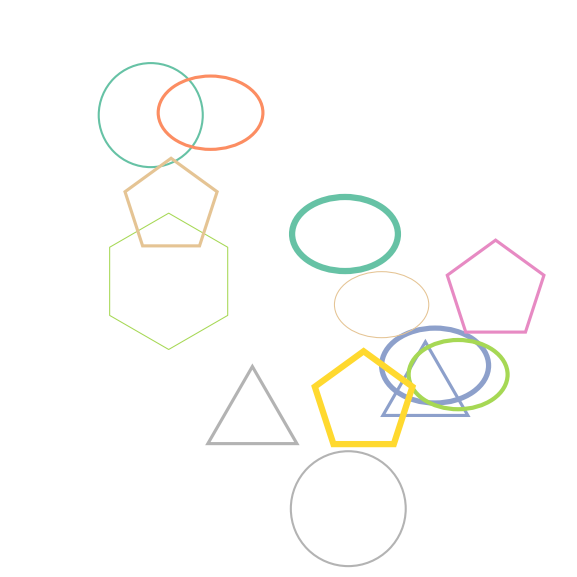[{"shape": "oval", "thickness": 3, "radius": 0.46, "center": [0.597, 0.594]}, {"shape": "circle", "thickness": 1, "radius": 0.45, "center": [0.261, 0.8]}, {"shape": "oval", "thickness": 1.5, "radius": 0.45, "center": [0.365, 0.804]}, {"shape": "oval", "thickness": 2.5, "radius": 0.46, "center": [0.753, 0.366]}, {"shape": "triangle", "thickness": 1.5, "radius": 0.42, "center": [0.737, 0.322]}, {"shape": "pentagon", "thickness": 1.5, "radius": 0.44, "center": [0.858, 0.495]}, {"shape": "hexagon", "thickness": 0.5, "radius": 0.59, "center": [0.292, 0.512]}, {"shape": "oval", "thickness": 2, "radius": 0.43, "center": [0.793, 0.35]}, {"shape": "pentagon", "thickness": 3, "radius": 0.44, "center": [0.63, 0.302]}, {"shape": "pentagon", "thickness": 1.5, "radius": 0.42, "center": [0.296, 0.641]}, {"shape": "oval", "thickness": 0.5, "radius": 0.41, "center": [0.661, 0.472]}, {"shape": "triangle", "thickness": 1.5, "radius": 0.44, "center": [0.437, 0.275]}, {"shape": "circle", "thickness": 1, "radius": 0.5, "center": [0.603, 0.118]}]